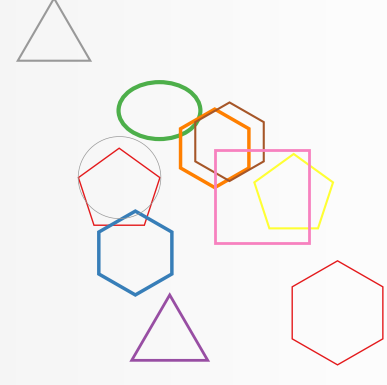[{"shape": "pentagon", "thickness": 1, "radius": 0.55, "center": [0.308, 0.504]}, {"shape": "hexagon", "thickness": 1, "radius": 0.68, "center": [0.871, 0.187]}, {"shape": "hexagon", "thickness": 2.5, "radius": 0.54, "center": [0.349, 0.343]}, {"shape": "oval", "thickness": 3, "radius": 0.53, "center": [0.412, 0.713]}, {"shape": "triangle", "thickness": 2, "radius": 0.57, "center": [0.438, 0.121]}, {"shape": "hexagon", "thickness": 2.5, "radius": 0.51, "center": [0.554, 0.615]}, {"shape": "pentagon", "thickness": 1.5, "radius": 0.53, "center": [0.758, 0.493]}, {"shape": "hexagon", "thickness": 1.5, "radius": 0.51, "center": [0.592, 0.632]}, {"shape": "square", "thickness": 2, "radius": 0.61, "center": [0.676, 0.49]}, {"shape": "circle", "thickness": 0.5, "radius": 0.53, "center": [0.308, 0.539]}, {"shape": "triangle", "thickness": 1.5, "radius": 0.54, "center": [0.139, 0.896]}]